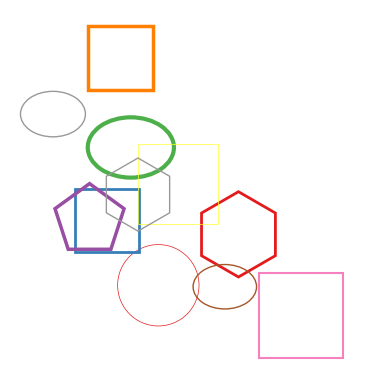[{"shape": "hexagon", "thickness": 2, "radius": 0.55, "center": [0.619, 0.391]}, {"shape": "circle", "thickness": 0.5, "radius": 0.53, "center": [0.411, 0.259]}, {"shape": "square", "thickness": 2, "radius": 0.41, "center": [0.278, 0.427]}, {"shape": "oval", "thickness": 3, "radius": 0.56, "center": [0.34, 0.617]}, {"shape": "pentagon", "thickness": 2.5, "radius": 0.47, "center": [0.233, 0.429]}, {"shape": "square", "thickness": 2.5, "radius": 0.42, "center": [0.312, 0.849]}, {"shape": "square", "thickness": 0.5, "radius": 0.52, "center": [0.463, 0.521]}, {"shape": "oval", "thickness": 1, "radius": 0.41, "center": [0.584, 0.255]}, {"shape": "square", "thickness": 1.5, "radius": 0.55, "center": [0.781, 0.181]}, {"shape": "oval", "thickness": 1, "radius": 0.42, "center": [0.138, 0.704]}, {"shape": "hexagon", "thickness": 1, "radius": 0.47, "center": [0.358, 0.495]}]